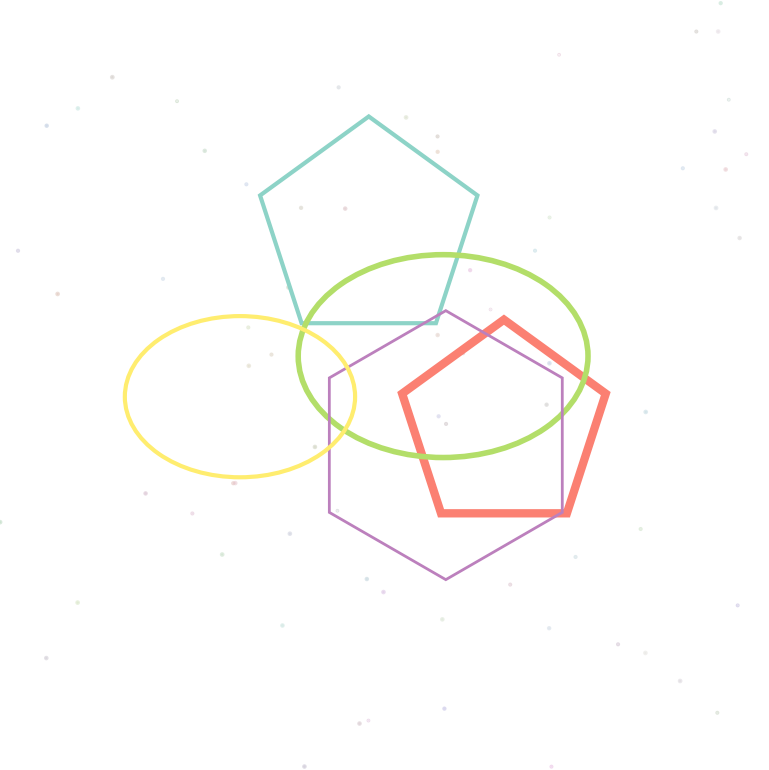[{"shape": "pentagon", "thickness": 1.5, "radius": 0.74, "center": [0.479, 0.7]}, {"shape": "pentagon", "thickness": 3, "radius": 0.7, "center": [0.654, 0.446]}, {"shape": "oval", "thickness": 2, "radius": 0.94, "center": [0.575, 0.538]}, {"shape": "hexagon", "thickness": 1, "radius": 0.87, "center": [0.579, 0.422]}, {"shape": "oval", "thickness": 1.5, "radius": 0.75, "center": [0.312, 0.485]}]